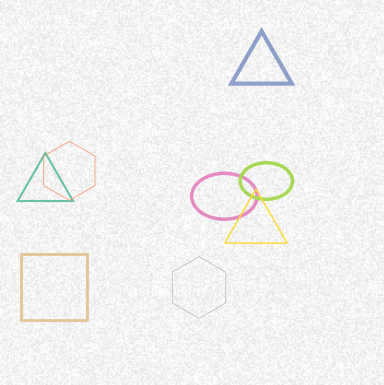[{"shape": "triangle", "thickness": 1.5, "radius": 0.42, "center": [0.118, 0.519]}, {"shape": "hexagon", "thickness": 0.5, "radius": 0.38, "center": [0.18, 0.556]}, {"shape": "triangle", "thickness": 3, "radius": 0.45, "center": [0.679, 0.828]}, {"shape": "oval", "thickness": 2.5, "radius": 0.43, "center": [0.583, 0.49]}, {"shape": "oval", "thickness": 2.5, "radius": 0.34, "center": [0.692, 0.53]}, {"shape": "triangle", "thickness": 1, "radius": 0.47, "center": [0.665, 0.415]}, {"shape": "square", "thickness": 2, "radius": 0.42, "center": [0.14, 0.254]}, {"shape": "hexagon", "thickness": 0.5, "radius": 0.4, "center": [0.517, 0.253]}]